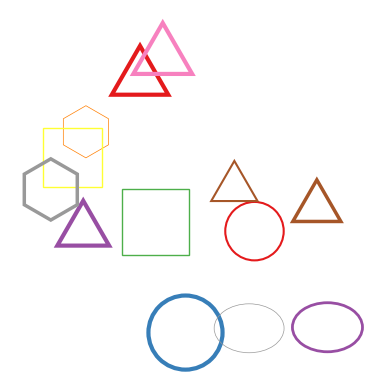[{"shape": "circle", "thickness": 1.5, "radius": 0.38, "center": [0.661, 0.4]}, {"shape": "triangle", "thickness": 3, "radius": 0.42, "center": [0.364, 0.796]}, {"shape": "circle", "thickness": 3, "radius": 0.48, "center": [0.482, 0.136]}, {"shape": "square", "thickness": 1, "radius": 0.43, "center": [0.404, 0.423]}, {"shape": "triangle", "thickness": 3, "radius": 0.39, "center": [0.216, 0.401]}, {"shape": "oval", "thickness": 2, "radius": 0.45, "center": [0.851, 0.15]}, {"shape": "hexagon", "thickness": 0.5, "radius": 0.34, "center": [0.223, 0.658]}, {"shape": "square", "thickness": 1, "radius": 0.38, "center": [0.188, 0.591]}, {"shape": "triangle", "thickness": 1.5, "radius": 0.35, "center": [0.609, 0.513]}, {"shape": "triangle", "thickness": 2.5, "radius": 0.36, "center": [0.823, 0.461]}, {"shape": "triangle", "thickness": 3, "radius": 0.44, "center": [0.423, 0.852]}, {"shape": "oval", "thickness": 0.5, "radius": 0.45, "center": [0.647, 0.147]}, {"shape": "hexagon", "thickness": 2.5, "radius": 0.4, "center": [0.132, 0.508]}]